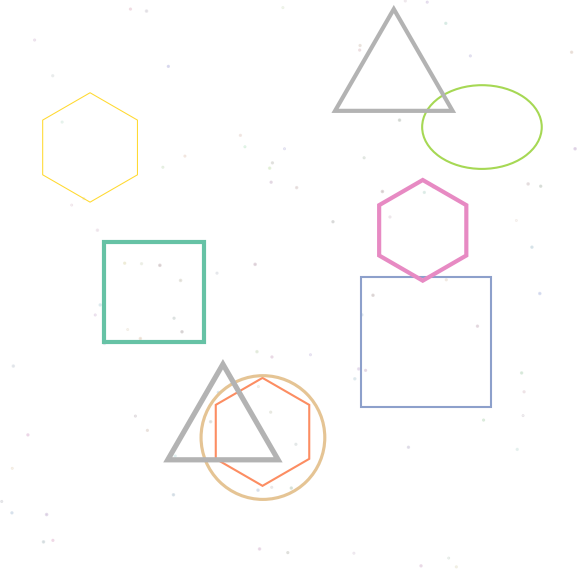[{"shape": "square", "thickness": 2, "radius": 0.43, "center": [0.267, 0.494]}, {"shape": "hexagon", "thickness": 1, "radius": 0.47, "center": [0.455, 0.251]}, {"shape": "square", "thickness": 1, "radius": 0.56, "center": [0.738, 0.407]}, {"shape": "hexagon", "thickness": 2, "radius": 0.44, "center": [0.732, 0.6]}, {"shape": "oval", "thickness": 1, "radius": 0.52, "center": [0.835, 0.779]}, {"shape": "hexagon", "thickness": 0.5, "radius": 0.47, "center": [0.156, 0.744]}, {"shape": "circle", "thickness": 1.5, "radius": 0.54, "center": [0.455, 0.241]}, {"shape": "triangle", "thickness": 2.5, "radius": 0.55, "center": [0.386, 0.258]}, {"shape": "triangle", "thickness": 2, "radius": 0.59, "center": [0.682, 0.866]}]